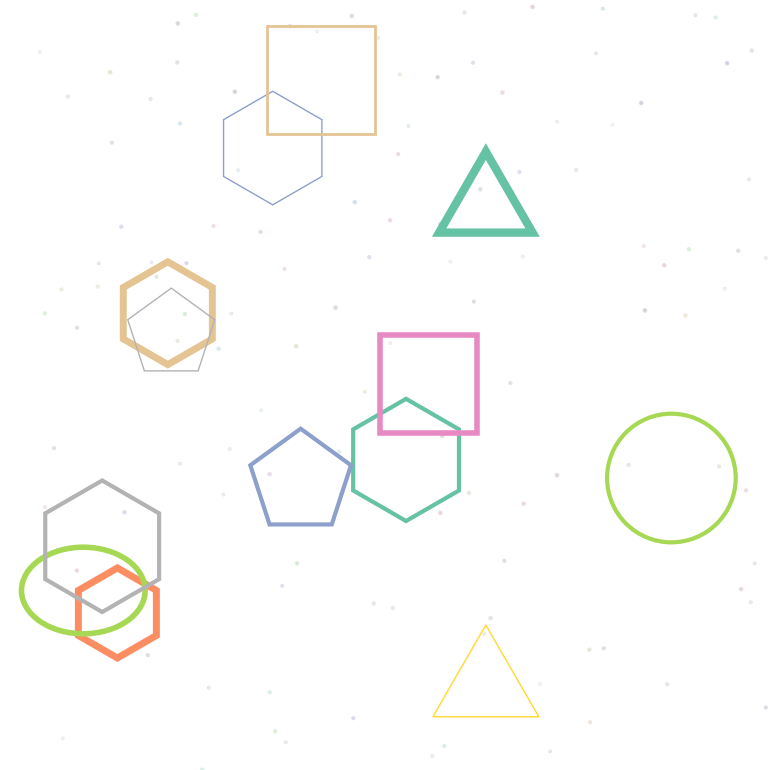[{"shape": "triangle", "thickness": 3, "radius": 0.35, "center": [0.631, 0.733]}, {"shape": "hexagon", "thickness": 1.5, "radius": 0.4, "center": [0.527, 0.403]}, {"shape": "hexagon", "thickness": 2.5, "radius": 0.29, "center": [0.152, 0.204]}, {"shape": "hexagon", "thickness": 0.5, "radius": 0.37, "center": [0.354, 0.808]}, {"shape": "pentagon", "thickness": 1.5, "radius": 0.34, "center": [0.39, 0.375]}, {"shape": "square", "thickness": 2, "radius": 0.32, "center": [0.557, 0.502]}, {"shape": "oval", "thickness": 2, "radius": 0.4, "center": [0.108, 0.233]}, {"shape": "circle", "thickness": 1.5, "radius": 0.42, "center": [0.872, 0.379]}, {"shape": "triangle", "thickness": 0.5, "radius": 0.4, "center": [0.631, 0.109]}, {"shape": "hexagon", "thickness": 2.5, "radius": 0.33, "center": [0.218, 0.593]}, {"shape": "square", "thickness": 1, "radius": 0.35, "center": [0.417, 0.896]}, {"shape": "hexagon", "thickness": 1.5, "radius": 0.43, "center": [0.133, 0.291]}, {"shape": "pentagon", "thickness": 0.5, "radius": 0.3, "center": [0.222, 0.566]}]